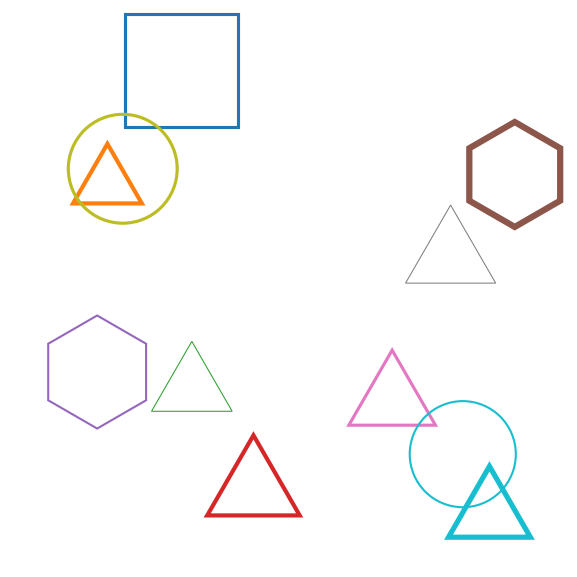[{"shape": "square", "thickness": 1.5, "radius": 0.49, "center": [0.315, 0.877]}, {"shape": "triangle", "thickness": 2, "radius": 0.34, "center": [0.186, 0.681]}, {"shape": "triangle", "thickness": 0.5, "radius": 0.4, "center": [0.332, 0.327]}, {"shape": "triangle", "thickness": 2, "radius": 0.46, "center": [0.439, 0.153]}, {"shape": "hexagon", "thickness": 1, "radius": 0.49, "center": [0.168, 0.355]}, {"shape": "hexagon", "thickness": 3, "radius": 0.45, "center": [0.891, 0.697]}, {"shape": "triangle", "thickness": 1.5, "radius": 0.43, "center": [0.679, 0.306]}, {"shape": "triangle", "thickness": 0.5, "radius": 0.45, "center": [0.78, 0.554]}, {"shape": "circle", "thickness": 1.5, "radius": 0.47, "center": [0.213, 0.707]}, {"shape": "circle", "thickness": 1, "radius": 0.46, "center": [0.801, 0.213]}, {"shape": "triangle", "thickness": 2.5, "radius": 0.41, "center": [0.848, 0.11]}]